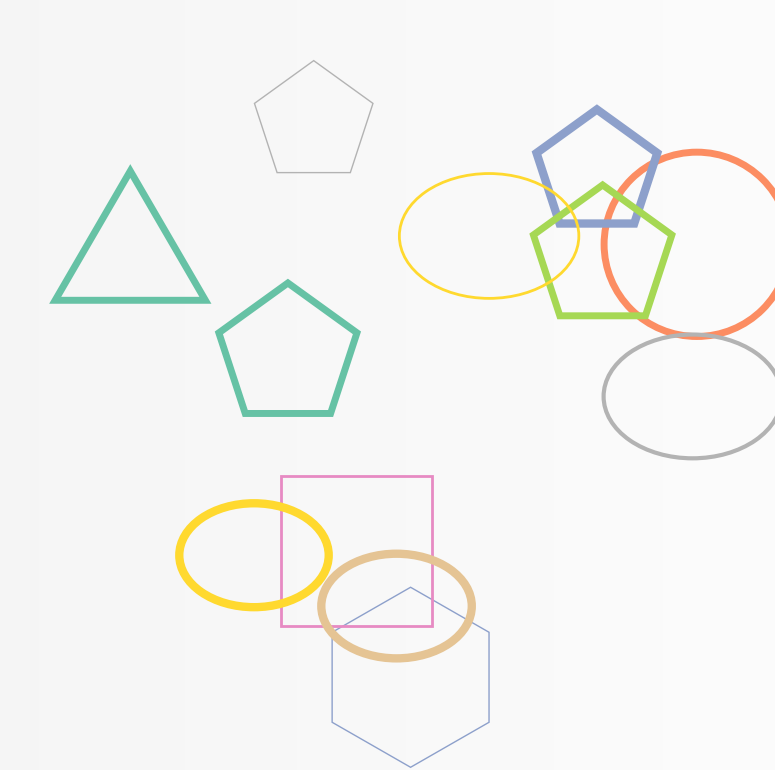[{"shape": "pentagon", "thickness": 2.5, "radius": 0.47, "center": [0.371, 0.539]}, {"shape": "triangle", "thickness": 2.5, "radius": 0.56, "center": [0.168, 0.666]}, {"shape": "circle", "thickness": 2.5, "radius": 0.6, "center": [0.899, 0.683]}, {"shape": "hexagon", "thickness": 0.5, "radius": 0.58, "center": [0.53, 0.12]}, {"shape": "pentagon", "thickness": 3, "radius": 0.41, "center": [0.77, 0.776]}, {"shape": "square", "thickness": 1, "radius": 0.49, "center": [0.46, 0.284]}, {"shape": "pentagon", "thickness": 2.5, "radius": 0.47, "center": [0.778, 0.666]}, {"shape": "oval", "thickness": 3, "radius": 0.48, "center": [0.328, 0.279]}, {"shape": "oval", "thickness": 1, "radius": 0.58, "center": [0.631, 0.694]}, {"shape": "oval", "thickness": 3, "radius": 0.49, "center": [0.512, 0.213]}, {"shape": "oval", "thickness": 1.5, "radius": 0.57, "center": [0.894, 0.485]}, {"shape": "pentagon", "thickness": 0.5, "radius": 0.4, "center": [0.405, 0.841]}]